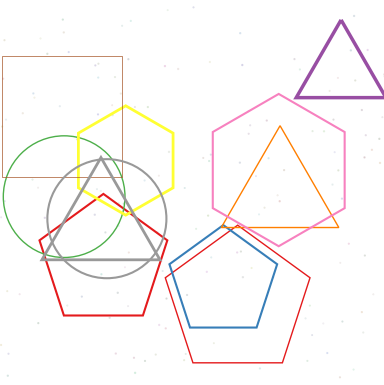[{"shape": "pentagon", "thickness": 1, "radius": 0.99, "center": [0.617, 0.217]}, {"shape": "pentagon", "thickness": 1.5, "radius": 0.87, "center": [0.269, 0.322]}, {"shape": "pentagon", "thickness": 1.5, "radius": 0.74, "center": [0.58, 0.268]}, {"shape": "circle", "thickness": 1, "radius": 0.79, "center": [0.167, 0.489]}, {"shape": "triangle", "thickness": 2.5, "radius": 0.67, "center": [0.886, 0.814]}, {"shape": "triangle", "thickness": 1, "radius": 0.88, "center": [0.727, 0.497]}, {"shape": "hexagon", "thickness": 2, "radius": 0.71, "center": [0.327, 0.583]}, {"shape": "square", "thickness": 0.5, "radius": 0.78, "center": [0.162, 0.698]}, {"shape": "hexagon", "thickness": 1.5, "radius": 0.99, "center": [0.724, 0.558]}, {"shape": "triangle", "thickness": 2, "radius": 0.89, "center": [0.262, 0.414]}, {"shape": "circle", "thickness": 1.5, "radius": 0.77, "center": [0.278, 0.432]}]